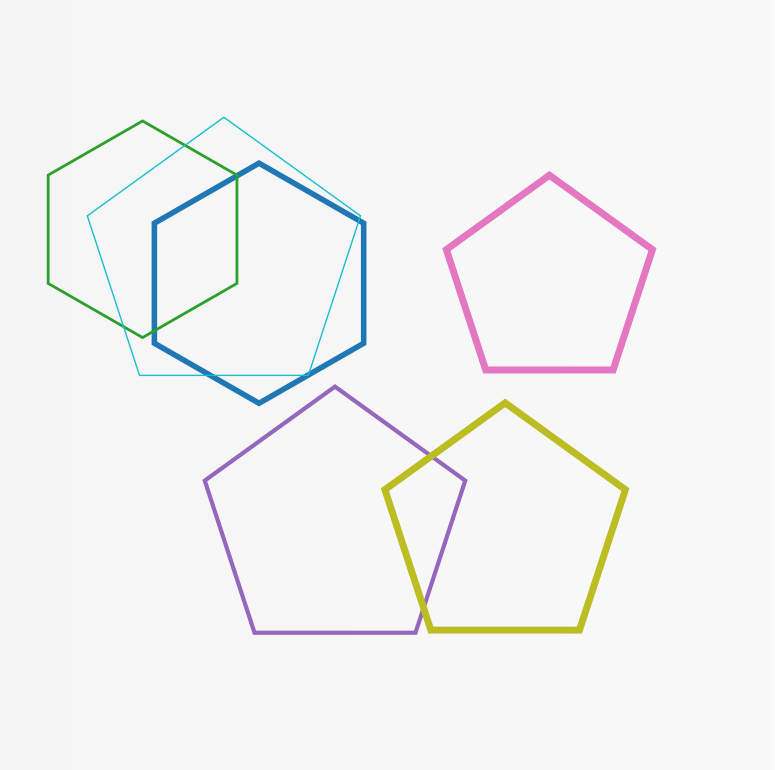[{"shape": "hexagon", "thickness": 2, "radius": 0.78, "center": [0.334, 0.632]}, {"shape": "hexagon", "thickness": 1, "radius": 0.7, "center": [0.184, 0.702]}, {"shape": "pentagon", "thickness": 1.5, "radius": 0.88, "center": [0.432, 0.321]}, {"shape": "pentagon", "thickness": 2.5, "radius": 0.7, "center": [0.709, 0.633]}, {"shape": "pentagon", "thickness": 2.5, "radius": 0.82, "center": [0.652, 0.314]}, {"shape": "pentagon", "thickness": 0.5, "radius": 0.93, "center": [0.289, 0.662]}]